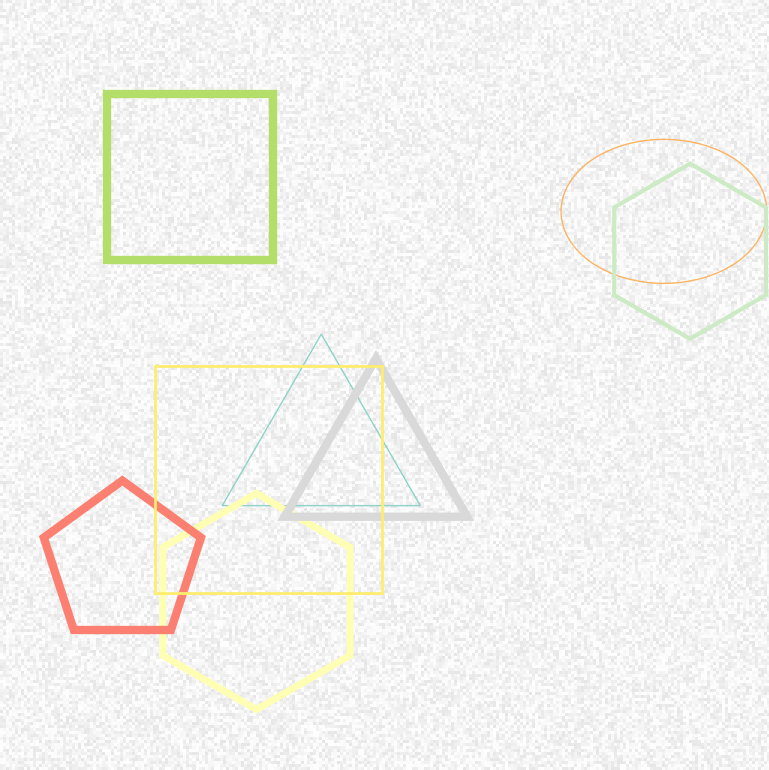[{"shape": "triangle", "thickness": 0.5, "radius": 0.74, "center": [0.417, 0.418]}, {"shape": "hexagon", "thickness": 2.5, "radius": 0.7, "center": [0.333, 0.219]}, {"shape": "pentagon", "thickness": 3, "radius": 0.54, "center": [0.159, 0.269]}, {"shape": "oval", "thickness": 0.5, "radius": 0.67, "center": [0.862, 0.726]}, {"shape": "square", "thickness": 3, "radius": 0.54, "center": [0.247, 0.77]}, {"shape": "triangle", "thickness": 3, "radius": 0.68, "center": [0.488, 0.397]}, {"shape": "hexagon", "thickness": 1.5, "radius": 0.57, "center": [0.896, 0.674]}, {"shape": "square", "thickness": 1, "radius": 0.74, "center": [0.348, 0.377]}]